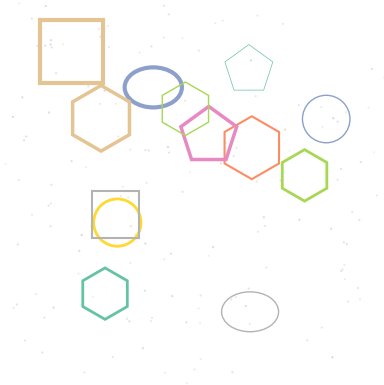[{"shape": "hexagon", "thickness": 2, "radius": 0.33, "center": [0.273, 0.237]}, {"shape": "pentagon", "thickness": 0.5, "radius": 0.33, "center": [0.646, 0.819]}, {"shape": "hexagon", "thickness": 1.5, "radius": 0.41, "center": [0.654, 0.616]}, {"shape": "oval", "thickness": 3, "radius": 0.37, "center": [0.398, 0.773]}, {"shape": "circle", "thickness": 1, "radius": 0.31, "center": [0.847, 0.691]}, {"shape": "pentagon", "thickness": 2.5, "radius": 0.38, "center": [0.542, 0.647]}, {"shape": "hexagon", "thickness": 1, "radius": 0.35, "center": [0.482, 0.717]}, {"shape": "hexagon", "thickness": 2, "radius": 0.33, "center": [0.791, 0.544]}, {"shape": "circle", "thickness": 2, "radius": 0.31, "center": [0.305, 0.422]}, {"shape": "hexagon", "thickness": 2.5, "radius": 0.43, "center": [0.262, 0.693]}, {"shape": "square", "thickness": 3, "radius": 0.41, "center": [0.186, 0.866]}, {"shape": "oval", "thickness": 1, "radius": 0.37, "center": [0.65, 0.19]}, {"shape": "square", "thickness": 1.5, "radius": 0.3, "center": [0.3, 0.442]}]